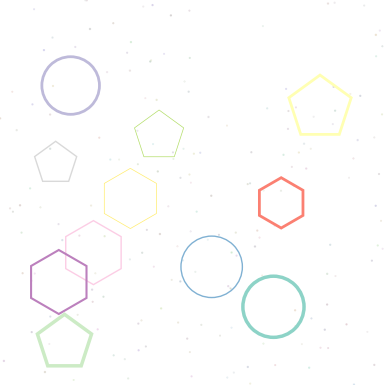[{"shape": "circle", "thickness": 2.5, "radius": 0.4, "center": [0.71, 0.203]}, {"shape": "pentagon", "thickness": 2, "radius": 0.43, "center": [0.831, 0.72]}, {"shape": "circle", "thickness": 2, "radius": 0.37, "center": [0.184, 0.778]}, {"shape": "hexagon", "thickness": 2, "radius": 0.33, "center": [0.73, 0.473]}, {"shape": "circle", "thickness": 1, "radius": 0.4, "center": [0.55, 0.307]}, {"shape": "pentagon", "thickness": 0.5, "radius": 0.34, "center": [0.413, 0.647]}, {"shape": "hexagon", "thickness": 1, "radius": 0.42, "center": [0.243, 0.344]}, {"shape": "pentagon", "thickness": 1, "radius": 0.29, "center": [0.145, 0.576]}, {"shape": "hexagon", "thickness": 1.5, "radius": 0.42, "center": [0.153, 0.268]}, {"shape": "pentagon", "thickness": 2.5, "radius": 0.37, "center": [0.167, 0.11]}, {"shape": "hexagon", "thickness": 0.5, "radius": 0.39, "center": [0.339, 0.485]}]